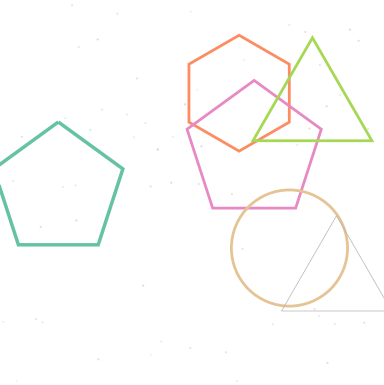[{"shape": "pentagon", "thickness": 2.5, "radius": 0.88, "center": [0.151, 0.507]}, {"shape": "hexagon", "thickness": 2, "radius": 0.75, "center": [0.621, 0.758]}, {"shape": "pentagon", "thickness": 2, "radius": 0.92, "center": [0.66, 0.608]}, {"shape": "triangle", "thickness": 2, "radius": 0.89, "center": [0.812, 0.724]}, {"shape": "circle", "thickness": 2, "radius": 0.75, "center": [0.752, 0.356]}, {"shape": "triangle", "thickness": 0.5, "radius": 0.82, "center": [0.874, 0.275]}]